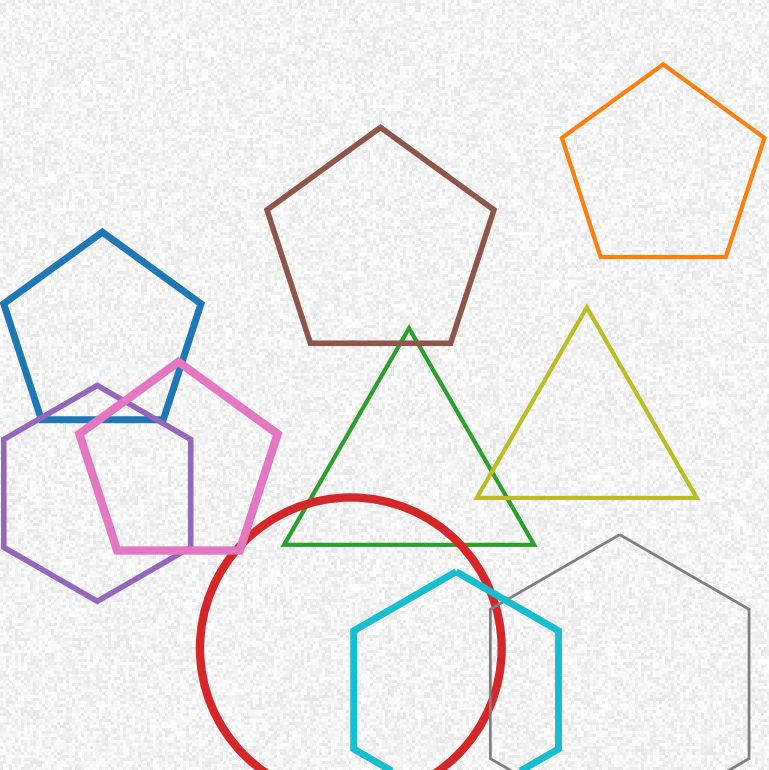[{"shape": "pentagon", "thickness": 2.5, "radius": 0.67, "center": [0.133, 0.564]}, {"shape": "pentagon", "thickness": 1.5, "radius": 0.69, "center": [0.861, 0.778]}, {"shape": "triangle", "thickness": 1.5, "radius": 0.94, "center": [0.531, 0.386]}, {"shape": "circle", "thickness": 3, "radius": 0.98, "center": [0.456, 0.158]}, {"shape": "hexagon", "thickness": 2, "radius": 0.7, "center": [0.126, 0.359]}, {"shape": "pentagon", "thickness": 2, "radius": 0.77, "center": [0.494, 0.68]}, {"shape": "pentagon", "thickness": 3, "radius": 0.68, "center": [0.232, 0.395]}, {"shape": "hexagon", "thickness": 1, "radius": 0.97, "center": [0.805, 0.112]}, {"shape": "triangle", "thickness": 1.5, "radius": 0.82, "center": [0.762, 0.436]}, {"shape": "hexagon", "thickness": 2.5, "radius": 0.77, "center": [0.592, 0.104]}]